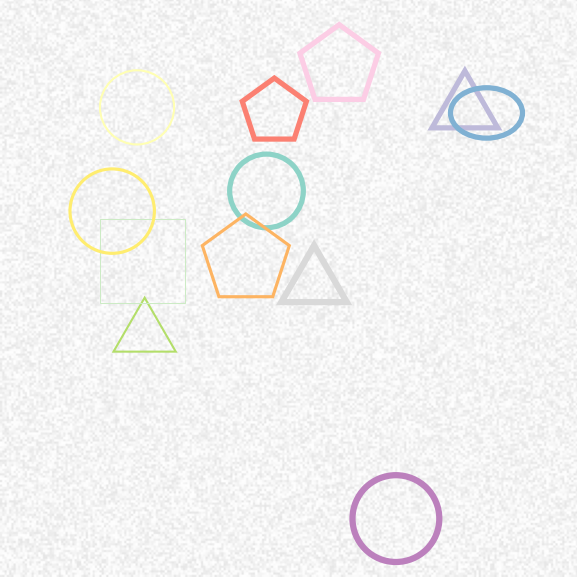[{"shape": "circle", "thickness": 2.5, "radius": 0.32, "center": [0.461, 0.669]}, {"shape": "circle", "thickness": 1, "radius": 0.32, "center": [0.237, 0.813]}, {"shape": "triangle", "thickness": 2.5, "radius": 0.33, "center": [0.805, 0.811]}, {"shape": "pentagon", "thickness": 2.5, "radius": 0.29, "center": [0.475, 0.806]}, {"shape": "oval", "thickness": 2.5, "radius": 0.31, "center": [0.842, 0.804]}, {"shape": "pentagon", "thickness": 1.5, "radius": 0.4, "center": [0.426, 0.549]}, {"shape": "triangle", "thickness": 1, "radius": 0.31, "center": [0.25, 0.421]}, {"shape": "pentagon", "thickness": 2.5, "radius": 0.36, "center": [0.587, 0.885]}, {"shape": "triangle", "thickness": 3, "radius": 0.33, "center": [0.544, 0.509]}, {"shape": "circle", "thickness": 3, "radius": 0.38, "center": [0.686, 0.101]}, {"shape": "square", "thickness": 0.5, "radius": 0.37, "center": [0.247, 0.547]}, {"shape": "circle", "thickness": 1.5, "radius": 0.37, "center": [0.194, 0.634]}]